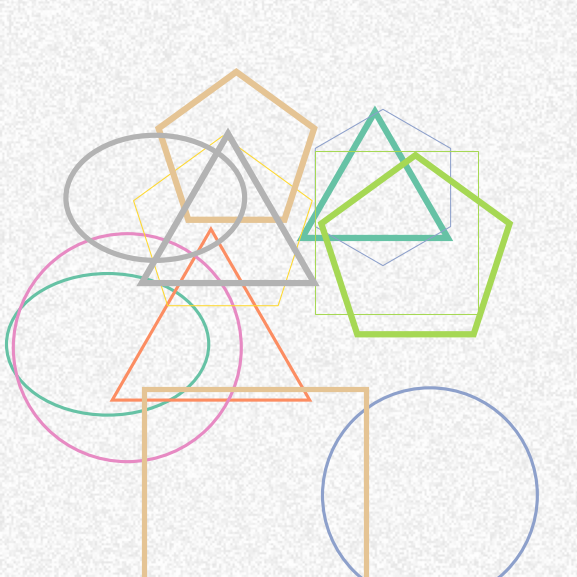[{"shape": "oval", "thickness": 1.5, "radius": 0.88, "center": [0.186, 0.403]}, {"shape": "triangle", "thickness": 3, "radius": 0.73, "center": [0.649, 0.66]}, {"shape": "triangle", "thickness": 1.5, "radius": 0.99, "center": [0.365, 0.405]}, {"shape": "hexagon", "thickness": 0.5, "radius": 0.68, "center": [0.663, 0.675]}, {"shape": "circle", "thickness": 1.5, "radius": 0.93, "center": [0.744, 0.142]}, {"shape": "circle", "thickness": 1.5, "radius": 0.99, "center": [0.22, 0.397]}, {"shape": "pentagon", "thickness": 3, "radius": 0.86, "center": [0.719, 0.559]}, {"shape": "square", "thickness": 0.5, "radius": 0.71, "center": [0.687, 0.597]}, {"shape": "pentagon", "thickness": 0.5, "radius": 0.81, "center": [0.386, 0.601]}, {"shape": "square", "thickness": 2.5, "radius": 0.96, "center": [0.441, 0.132]}, {"shape": "pentagon", "thickness": 3, "radius": 0.71, "center": [0.409, 0.733]}, {"shape": "oval", "thickness": 2.5, "radius": 0.77, "center": [0.269, 0.657]}, {"shape": "triangle", "thickness": 3, "radius": 0.86, "center": [0.395, 0.595]}]